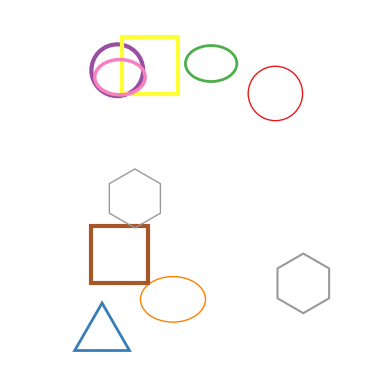[{"shape": "circle", "thickness": 1, "radius": 0.35, "center": [0.715, 0.757]}, {"shape": "triangle", "thickness": 2, "radius": 0.41, "center": [0.265, 0.131]}, {"shape": "oval", "thickness": 2, "radius": 0.33, "center": [0.548, 0.835]}, {"shape": "circle", "thickness": 3, "radius": 0.34, "center": [0.305, 0.818]}, {"shape": "oval", "thickness": 1, "radius": 0.42, "center": [0.449, 0.222]}, {"shape": "square", "thickness": 3, "radius": 0.37, "center": [0.389, 0.83]}, {"shape": "square", "thickness": 3, "radius": 0.37, "center": [0.311, 0.339]}, {"shape": "oval", "thickness": 2.5, "radius": 0.33, "center": [0.312, 0.799]}, {"shape": "hexagon", "thickness": 1.5, "radius": 0.39, "center": [0.788, 0.264]}, {"shape": "hexagon", "thickness": 1, "radius": 0.38, "center": [0.35, 0.485]}]